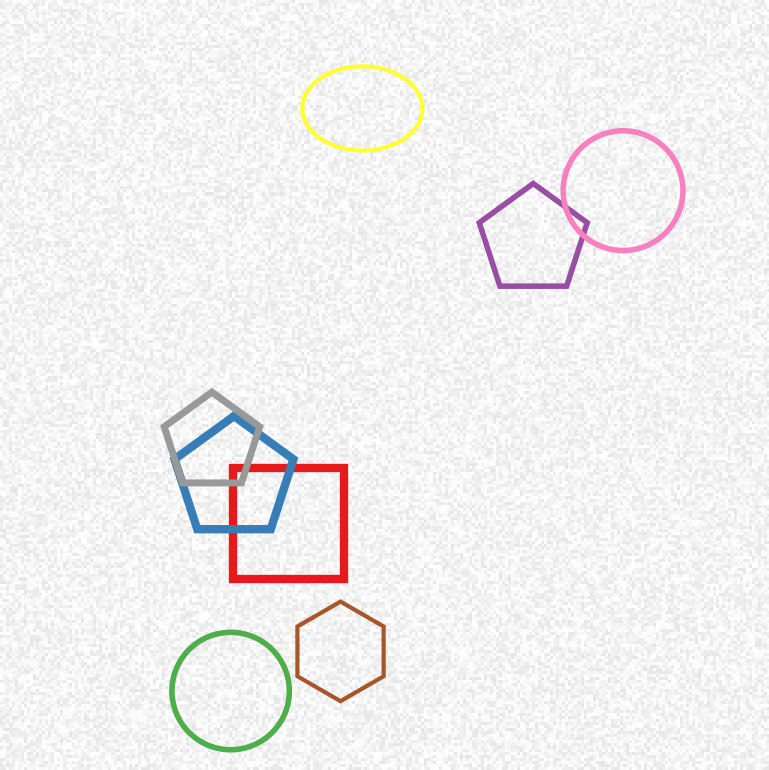[{"shape": "square", "thickness": 3, "radius": 0.36, "center": [0.375, 0.32]}, {"shape": "pentagon", "thickness": 3, "radius": 0.41, "center": [0.304, 0.378]}, {"shape": "circle", "thickness": 2, "radius": 0.38, "center": [0.3, 0.103]}, {"shape": "pentagon", "thickness": 2, "radius": 0.37, "center": [0.693, 0.688]}, {"shape": "oval", "thickness": 1.5, "radius": 0.39, "center": [0.471, 0.859]}, {"shape": "hexagon", "thickness": 1.5, "radius": 0.32, "center": [0.442, 0.154]}, {"shape": "circle", "thickness": 2, "radius": 0.39, "center": [0.809, 0.752]}, {"shape": "pentagon", "thickness": 2.5, "radius": 0.33, "center": [0.275, 0.426]}]